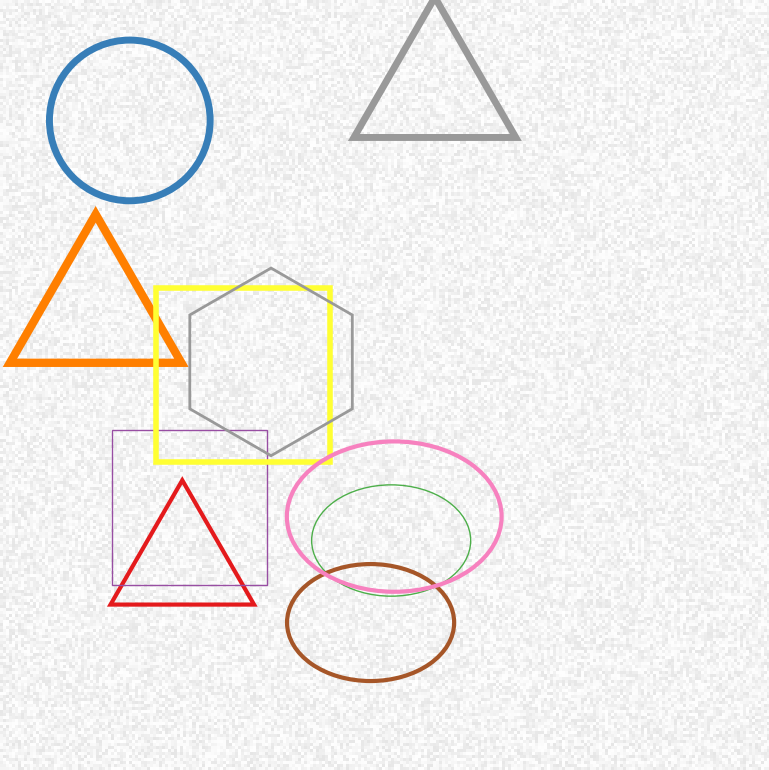[{"shape": "triangle", "thickness": 1.5, "radius": 0.54, "center": [0.237, 0.269]}, {"shape": "circle", "thickness": 2.5, "radius": 0.52, "center": [0.169, 0.844]}, {"shape": "oval", "thickness": 0.5, "radius": 0.52, "center": [0.508, 0.298]}, {"shape": "square", "thickness": 0.5, "radius": 0.5, "center": [0.246, 0.341]}, {"shape": "triangle", "thickness": 3, "radius": 0.64, "center": [0.124, 0.593]}, {"shape": "square", "thickness": 2, "radius": 0.56, "center": [0.316, 0.513]}, {"shape": "oval", "thickness": 1.5, "radius": 0.54, "center": [0.481, 0.191]}, {"shape": "oval", "thickness": 1.5, "radius": 0.7, "center": [0.512, 0.329]}, {"shape": "hexagon", "thickness": 1, "radius": 0.61, "center": [0.352, 0.53]}, {"shape": "triangle", "thickness": 2.5, "radius": 0.61, "center": [0.565, 0.882]}]